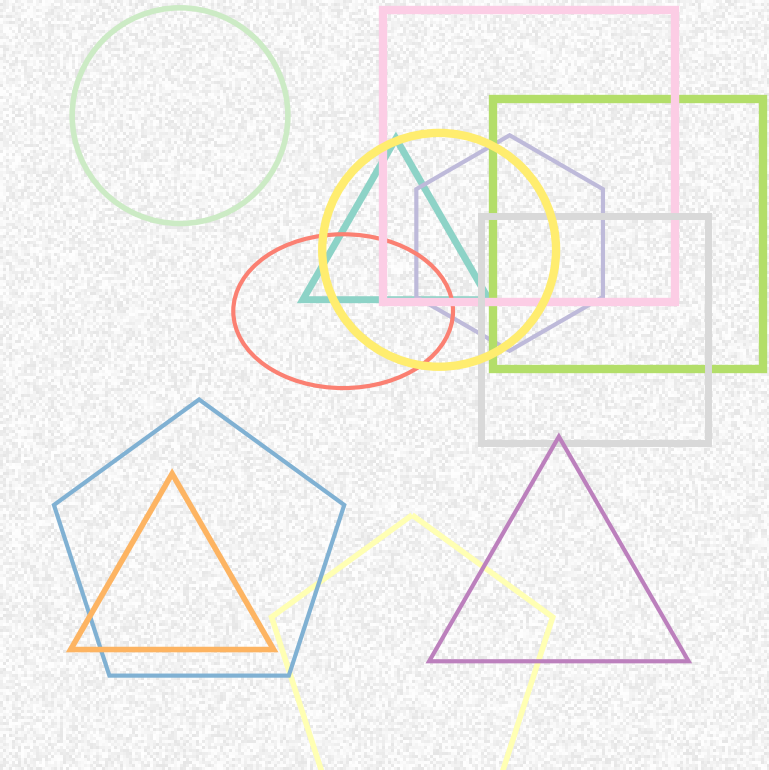[{"shape": "triangle", "thickness": 2.5, "radius": 0.7, "center": [0.514, 0.681]}, {"shape": "pentagon", "thickness": 2, "radius": 0.96, "center": [0.535, 0.139]}, {"shape": "hexagon", "thickness": 1.5, "radius": 0.7, "center": [0.662, 0.684]}, {"shape": "oval", "thickness": 1.5, "radius": 0.71, "center": [0.446, 0.596]}, {"shape": "pentagon", "thickness": 1.5, "radius": 0.99, "center": [0.259, 0.283]}, {"shape": "triangle", "thickness": 2, "radius": 0.76, "center": [0.224, 0.233]}, {"shape": "square", "thickness": 3, "radius": 0.88, "center": [0.815, 0.697]}, {"shape": "square", "thickness": 3, "radius": 0.95, "center": [0.687, 0.797]}, {"shape": "square", "thickness": 2.5, "radius": 0.74, "center": [0.772, 0.572]}, {"shape": "triangle", "thickness": 1.5, "radius": 0.97, "center": [0.726, 0.238]}, {"shape": "circle", "thickness": 2, "radius": 0.7, "center": [0.234, 0.85]}, {"shape": "circle", "thickness": 3, "radius": 0.76, "center": [0.57, 0.676]}]